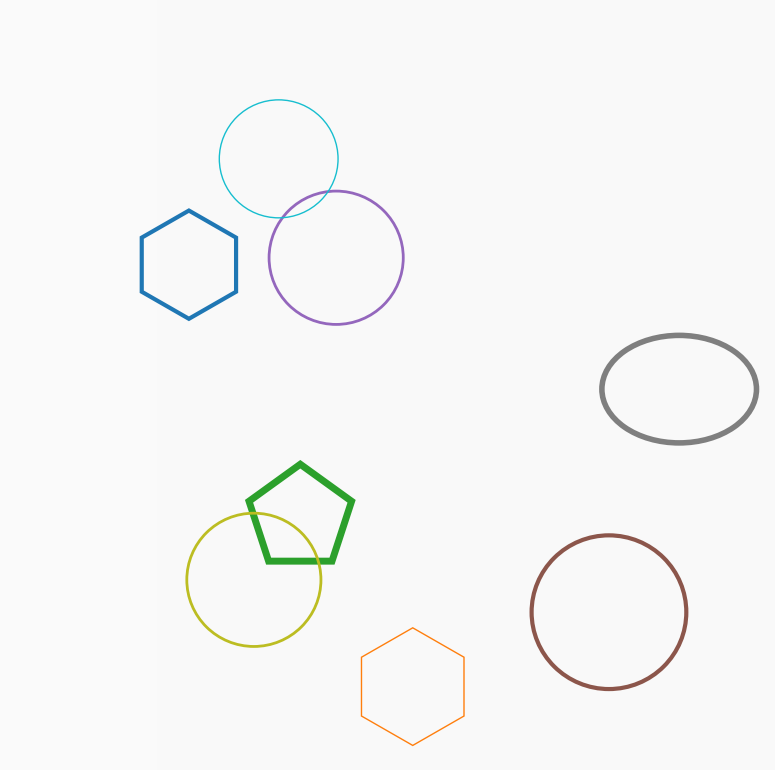[{"shape": "hexagon", "thickness": 1.5, "radius": 0.35, "center": [0.244, 0.656]}, {"shape": "hexagon", "thickness": 0.5, "radius": 0.38, "center": [0.533, 0.108]}, {"shape": "pentagon", "thickness": 2.5, "radius": 0.35, "center": [0.387, 0.328]}, {"shape": "circle", "thickness": 1, "radius": 0.43, "center": [0.434, 0.665]}, {"shape": "circle", "thickness": 1.5, "radius": 0.5, "center": [0.786, 0.205]}, {"shape": "oval", "thickness": 2, "radius": 0.5, "center": [0.876, 0.495]}, {"shape": "circle", "thickness": 1, "radius": 0.43, "center": [0.328, 0.247]}, {"shape": "circle", "thickness": 0.5, "radius": 0.38, "center": [0.36, 0.794]}]